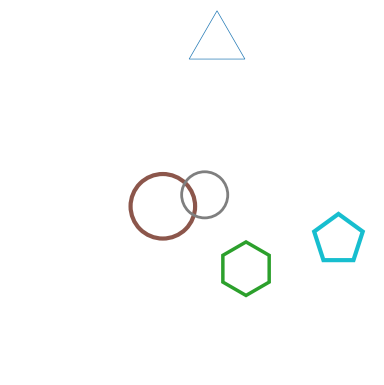[{"shape": "triangle", "thickness": 0.5, "radius": 0.42, "center": [0.564, 0.888]}, {"shape": "hexagon", "thickness": 2.5, "radius": 0.35, "center": [0.639, 0.302]}, {"shape": "circle", "thickness": 3, "radius": 0.42, "center": [0.423, 0.464]}, {"shape": "circle", "thickness": 2, "radius": 0.3, "center": [0.532, 0.494]}, {"shape": "pentagon", "thickness": 3, "radius": 0.33, "center": [0.879, 0.378]}]